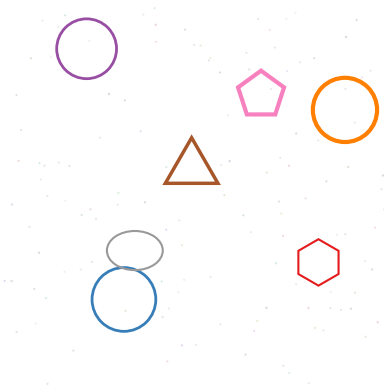[{"shape": "hexagon", "thickness": 1.5, "radius": 0.3, "center": [0.827, 0.318]}, {"shape": "circle", "thickness": 2, "radius": 0.41, "center": [0.322, 0.222]}, {"shape": "circle", "thickness": 2, "radius": 0.39, "center": [0.225, 0.873]}, {"shape": "circle", "thickness": 3, "radius": 0.42, "center": [0.896, 0.715]}, {"shape": "triangle", "thickness": 2.5, "radius": 0.39, "center": [0.498, 0.563]}, {"shape": "pentagon", "thickness": 3, "radius": 0.31, "center": [0.678, 0.754]}, {"shape": "oval", "thickness": 1.5, "radius": 0.36, "center": [0.35, 0.349]}]